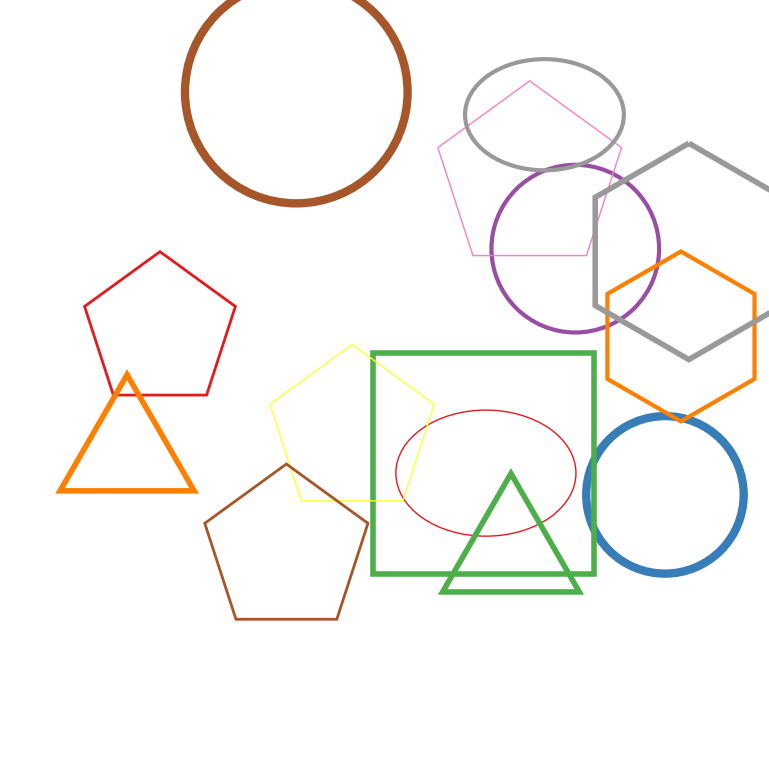[{"shape": "pentagon", "thickness": 1, "radius": 0.51, "center": [0.208, 0.57]}, {"shape": "oval", "thickness": 0.5, "radius": 0.58, "center": [0.631, 0.386]}, {"shape": "circle", "thickness": 3, "radius": 0.51, "center": [0.864, 0.357]}, {"shape": "square", "thickness": 2, "radius": 0.72, "center": [0.628, 0.399]}, {"shape": "triangle", "thickness": 2, "radius": 0.51, "center": [0.664, 0.282]}, {"shape": "circle", "thickness": 1.5, "radius": 0.54, "center": [0.747, 0.677]}, {"shape": "hexagon", "thickness": 1.5, "radius": 0.55, "center": [0.884, 0.563]}, {"shape": "triangle", "thickness": 2, "radius": 0.5, "center": [0.165, 0.413]}, {"shape": "pentagon", "thickness": 0.5, "radius": 0.56, "center": [0.457, 0.44]}, {"shape": "circle", "thickness": 3, "radius": 0.72, "center": [0.385, 0.88]}, {"shape": "pentagon", "thickness": 1, "radius": 0.56, "center": [0.372, 0.286]}, {"shape": "pentagon", "thickness": 0.5, "radius": 0.63, "center": [0.688, 0.77]}, {"shape": "hexagon", "thickness": 2, "radius": 0.7, "center": [0.895, 0.674]}, {"shape": "oval", "thickness": 1.5, "radius": 0.52, "center": [0.707, 0.851]}]